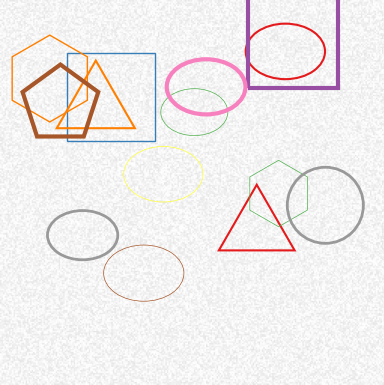[{"shape": "triangle", "thickness": 1.5, "radius": 0.57, "center": [0.667, 0.406]}, {"shape": "oval", "thickness": 1.5, "radius": 0.51, "center": [0.741, 0.866]}, {"shape": "square", "thickness": 1, "radius": 0.57, "center": [0.288, 0.748]}, {"shape": "oval", "thickness": 0.5, "radius": 0.44, "center": [0.505, 0.709]}, {"shape": "hexagon", "thickness": 0.5, "radius": 0.43, "center": [0.724, 0.497]}, {"shape": "square", "thickness": 3, "radius": 0.58, "center": [0.761, 0.889]}, {"shape": "triangle", "thickness": 1.5, "radius": 0.59, "center": [0.249, 0.726]}, {"shape": "hexagon", "thickness": 1, "radius": 0.56, "center": [0.129, 0.796]}, {"shape": "oval", "thickness": 0.5, "radius": 0.52, "center": [0.424, 0.547]}, {"shape": "oval", "thickness": 0.5, "radius": 0.52, "center": [0.373, 0.291]}, {"shape": "pentagon", "thickness": 3, "radius": 0.52, "center": [0.157, 0.729]}, {"shape": "oval", "thickness": 3, "radius": 0.51, "center": [0.535, 0.774]}, {"shape": "circle", "thickness": 2, "radius": 0.49, "center": [0.845, 0.467]}, {"shape": "oval", "thickness": 2, "radius": 0.46, "center": [0.215, 0.389]}]